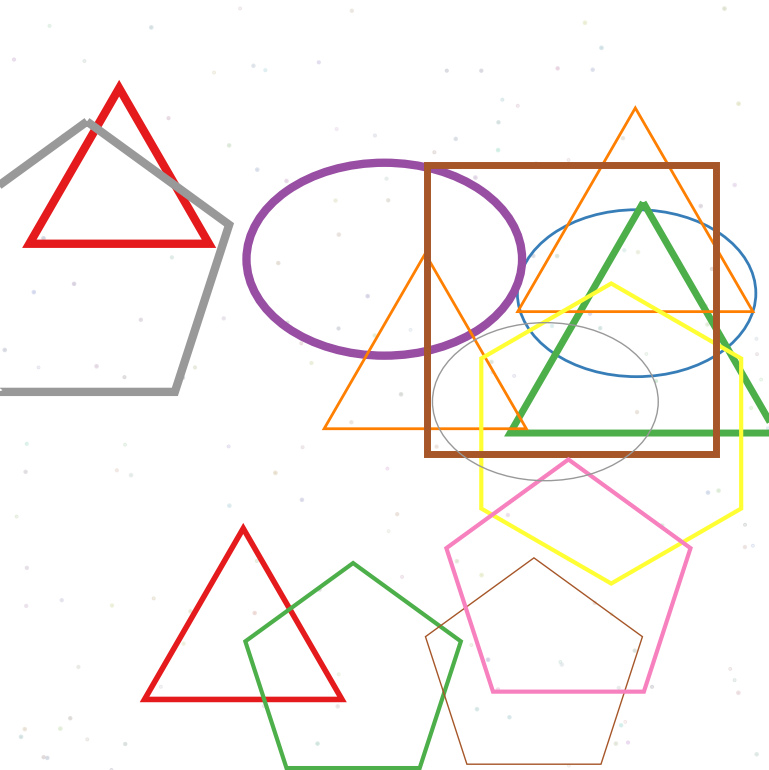[{"shape": "triangle", "thickness": 3, "radius": 0.67, "center": [0.155, 0.751]}, {"shape": "triangle", "thickness": 2, "radius": 0.74, "center": [0.316, 0.166]}, {"shape": "oval", "thickness": 1, "radius": 0.77, "center": [0.827, 0.619]}, {"shape": "pentagon", "thickness": 1.5, "radius": 0.74, "center": [0.459, 0.122]}, {"shape": "triangle", "thickness": 2.5, "radius": 1.0, "center": [0.835, 0.537]}, {"shape": "oval", "thickness": 3, "radius": 0.89, "center": [0.499, 0.663]}, {"shape": "triangle", "thickness": 1, "radius": 0.76, "center": [0.552, 0.519]}, {"shape": "triangle", "thickness": 1, "radius": 0.88, "center": [0.825, 0.683]}, {"shape": "hexagon", "thickness": 1.5, "radius": 0.97, "center": [0.794, 0.437]}, {"shape": "pentagon", "thickness": 0.5, "radius": 0.74, "center": [0.693, 0.127]}, {"shape": "square", "thickness": 2.5, "radius": 0.94, "center": [0.742, 0.598]}, {"shape": "pentagon", "thickness": 1.5, "radius": 0.83, "center": [0.738, 0.237]}, {"shape": "pentagon", "thickness": 3, "radius": 0.97, "center": [0.113, 0.648]}, {"shape": "oval", "thickness": 0.5, "radius": 0.73, "center": [0.708, 0.478]}]